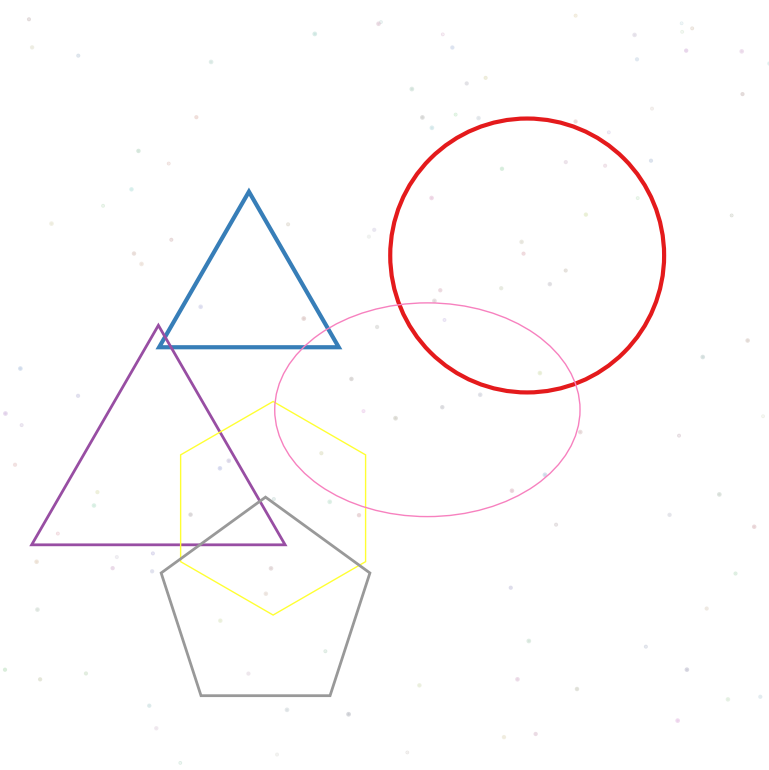[{"shape": "circle", "thickness": 1.5, "radius": 0.89, "center": [0.685, 0.668]}, {"shape": "triangle", "thickness": 1.5, "radius": 0.67, "center": [0.323, 0.616]}, {"shape": "triangle", "thickness": 1, "radius": 0.95, "center": [0.206, 0.387]}, {"shape": "hexagon", "thickness": 0.5, "radius": 0.69, "center": [0.355, 0.34]}, {"shape": "oval", "thickness": 0.5, "radius": 0.99, "center": [0.555, 0.468]}, {"shape": "pentagon", "thickness": 1, "radius": 0.71, "center": [0.345, 0.212]}]